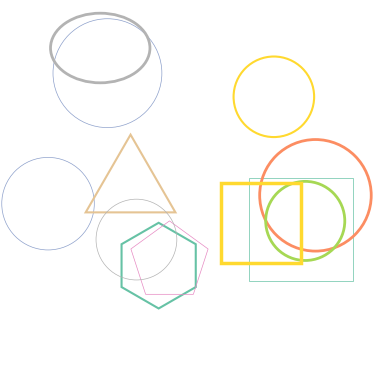[{"shape": "hexagon", "thickness": 1.5, "radius": 0.56, "center": [0.412, 0.31]}, {"shape": "square", "thickness": 0.5, "radius": 0.67, "center": [0.782, 0.403]}, {"shape": "circle", "thickness": 2, "radius": 0.72, "center": [0.819, 0.493]}, {"shape": "circle", "thickness": 0.5, "radius": 0.6, "center": [0.125, 0.471]}, {"shape": "circle", "thickness": 0.5, "radius": 0.71, "center": [0.279, 0.81]}, {"shape": "pentagon", "thickness": 0.5, "radius": 0.53, "center": [0.44, 0.321]}, {"shape": "circle", "thickness": 2, "radius": 0.51, "center": [0.793, 0.426]}, {"shape": "square", "thickness": 2.5, "radius": 0.52, "center": [0.678, 0.421]}, {"shape": "circle", "thickness": 1.5, "radius": 0.52, "center": [0.711, 0.749]}, {"shape": "triangle", "thickness": 1.5, "radius": 0.67, "center": [0.339, 0.516]}, {"shape": "oval", "thickness": 2, "radius": 0.65, "center": [0.26, 0.875]}, {"shape": "circle", "thickness": 0.5, "radius": 0.52, "center": [0.354, 0.378]}]